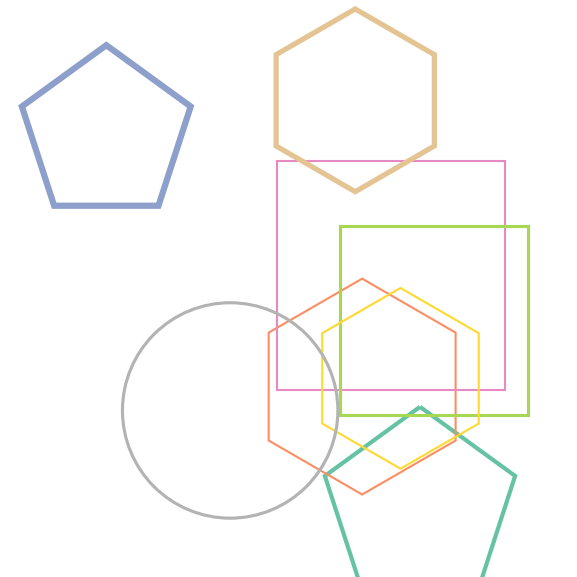[{"shape": "pentagon", "thickness": 2, "radius": 0.87, "center": [0.727, 0.121]}, {"shape": "hexagon", "thickness": 1, "radius": 0.93, "center": [0.627, 0.33]}, {"shape": "pentagon", "thickness": 3, "radius": 0.77, "center": [0.184, 0.767]}, {"shape": "square", "thickness": 1, "radius": 0.99, "center": [0.677, 0.522]}, {"shape": "square", "thickness": 1.5, "radius": 0.82, "center": [0.752, 0.444]}, {"shape": "hexagon", "thickness": 1, "radius": 0.78, "center": [0.693, 0.344]}, {"shape": "hexagon", "thickness": 2.5, "radius": 0.79, "center": [0.615, 0.825]}, {"shape": "circle", "thickness": 1.5, "radius": 0.93, "center": [0.399, 0.288]}]